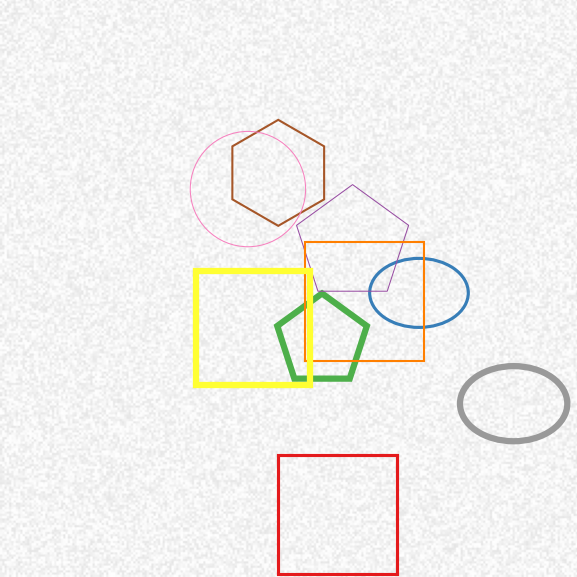[{"shape": "square", "thickness": 1.5, "radius": 0.51, "center": [0.584, 0.108]}, {"shape": "oval", "thickness": 1.5, "radius": 0.43, "center": [0.726, 0.492]}, {"shape": "pentagon", "thickness": 3, "radius": 0.41, "center": [0.558, 0.409]}, {"shape": "pentagon", "thickness": 0.5, "radius": 0.51, "center": [0.611, 0.577]}, {"shape": "square", "thickness": 1, "radius": 0.52, "center": [0.631, 0.477]}, {"shape": "square", "thickness": 3, "radius": 0.49, "center": [0.438, 0.431]}, {"shape": "hexagon", "thickness": 1, "radius": 0.46, "center": [0.482, 0.7]}, {"shape": "circle", "thickness": 0.5, "radius": 0.5, "center": [0.429, 0.672]}, {"shape": "oval", "thickness": 3, "radius": 0.46, "center": [0.889, 0.3]}]